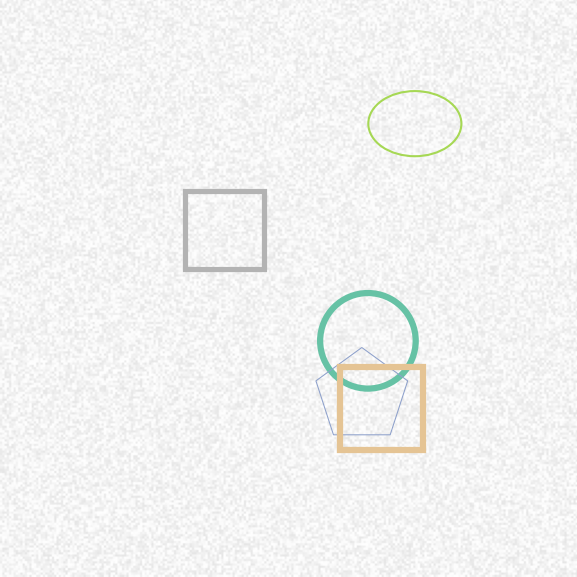[{"shape": "circle", "thickness": 3, "radius": 0.41, "center": [0.637, 0.409]}, {"shape": "pentagon", "thickness": 0.5, "radius": 0.42, "center": [0.627, 0.314]}, {"shape": "oval", "thickness": 1, "radius": 0.4, "center": [0.718, 0.785]}, {"shape": "square", "thickness": 3, "radius": 0.36, "center": [0.66, 0.292]}, {"shape": "square", "thickness": 2.5, "radius": 0.34, "center": [0.389, 0.601]}]